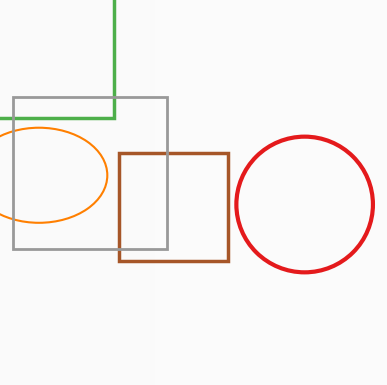[{"shape": "circle", "thickness": 3, "radius": 0.88, "center": [0.786, 0.469]}, {"shape": "square", "thickness": 2.5, "radius": 0.97, "center": [0.1, 0.888]}, {"shape": "oval", "thickness": 1.5, "radius": 0.88, "center": [0.101, 0.545]}, {"shape": "square", "thickness": 2.5, "radius": 0.7, "center": [0.448, 0.462]}, {"shape": "square", "thickness": 2, "radius": 0.99, "center": [0.232, 0.55]}]